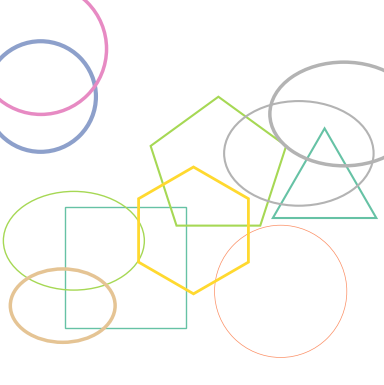[{"shape": "square", "thickness": 1, "radius": 0.79, "center": [0.326, 0.304]}, {"shape": "triangle", "thickness": 1.5, "radius": 0.78, "center": [0.843, 0.511]}, {"shape": "circle", "thickness": 0.5, "radius": 0.86, "center": [0.729, 0.243]}, {"shape": "circle", "thickness": 3, "radius": 0.72, "center": [0.106, 0.749]}, {"shape": "circle", "thickness": 2.5, "radius": 0.85, "center": [0.106, 0.873]}, {"shape": "pentagon", "thickness": 1.5, "radius": 0.93, "center": [0.567, 0.564]}, {"shape": "oval", "thickness": 1, "radius": 0.92, "center": [0.192, 0.375]}, {"shape": "hexagon", "thickness": 2, "radius": 0.82, "center": [0.503, 0.402]}, {"shape": "oval", "thickness": 2.5, "radius": 0.68, "center": [0.163, 0.206]}, {"shape": "oval", "thickness": 1.5, "radius": 0.97, "center": [0.776, 0.602]}, {"shape": "oval", "thickness": 2.5, "radius": 0.96, "center": [0.893, 0.704]}]